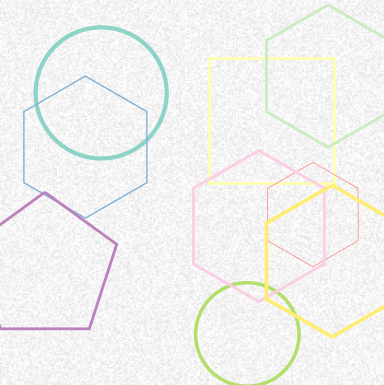[{"shape": "circle", "thickness": 3, "radius": 0.85, "center": [0.263, 0.759]}, {"shape": "square", "thickness": 2, "radius": 0.81, "center": [0.706, 0.687]}, {"shape": "hexagon", "thickness": 0.5, "radius": 0.68, "center": [0.813, 0.443]}, {"shape": "hexagon", "thickness": 1, "radius": 0.92, "center": [0.222, 0.618]}, {"shape": "circle", "thickness": 2.5, "radius": 0.67, "center": [0.642, 0.131]}, {"shape": "hexagon", "thickness": 2, "radius": 0.98, "center": [0.672, 0.413]}, {"shape": "pentagon", "thickness": 2, "radius": 0.98, "center": [0.117, 0.305]}, {"shape": "hexagon", "thickness": 2, "radius": 0.92, "center": [0.852, 0.802]}, {"shape": "hexagon", "thickness": 2.5, "radius": 0.99, "center": [0.863, 0.322]}]